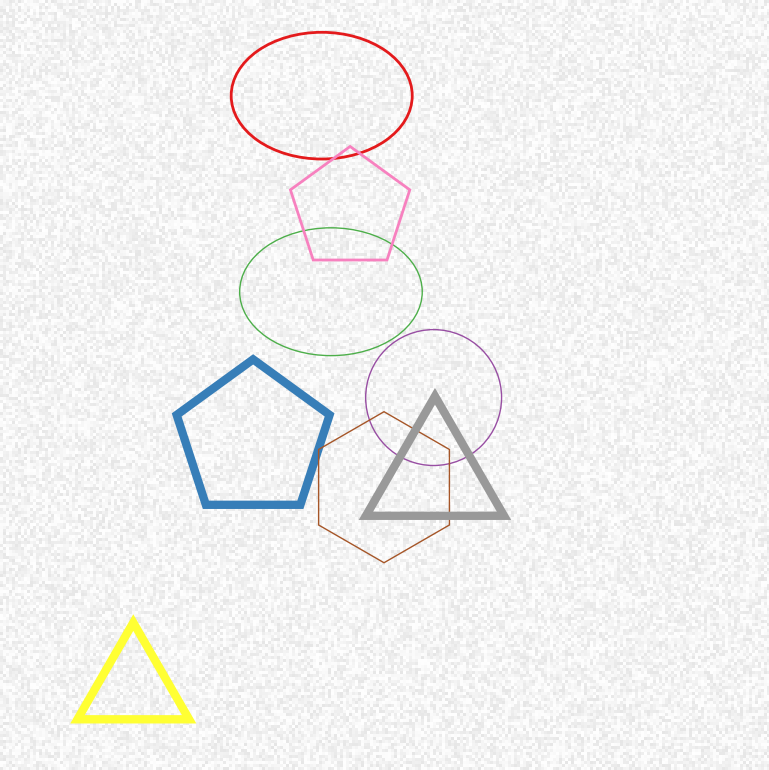[{"shape": "oval", "thickness": 1, "radius": 0.59, "center": [0.418, 0.876]}, {"shape": "pentagon", "thickness": 3, "radius": 0.52, "center": [0.329, 0.429]}, {"shape": "oval", "thickness": 0.5, "radius": 0.59, "center": [0.43, 0.621]}, {"shape": "circle", "thickness": 0.5, "radius": 0.44, "center": [0.563, 0.484]}, {"shape": "triangle", "thickness": 3, "radius": 0.42, "center": [0.173, 0.108]}, {"shape": "hexagon", "thickness": 0.5, "radius": 0.49, "center": [0.499, 0.367]}, {"shape": "pentagon", "thickness": 1, "radius": 0.41, "center": [0.455, 0.728]}, {"shape": "triangle", "thickness": 3, "radius": 0.52, "center": [0.565, 0.382]}]